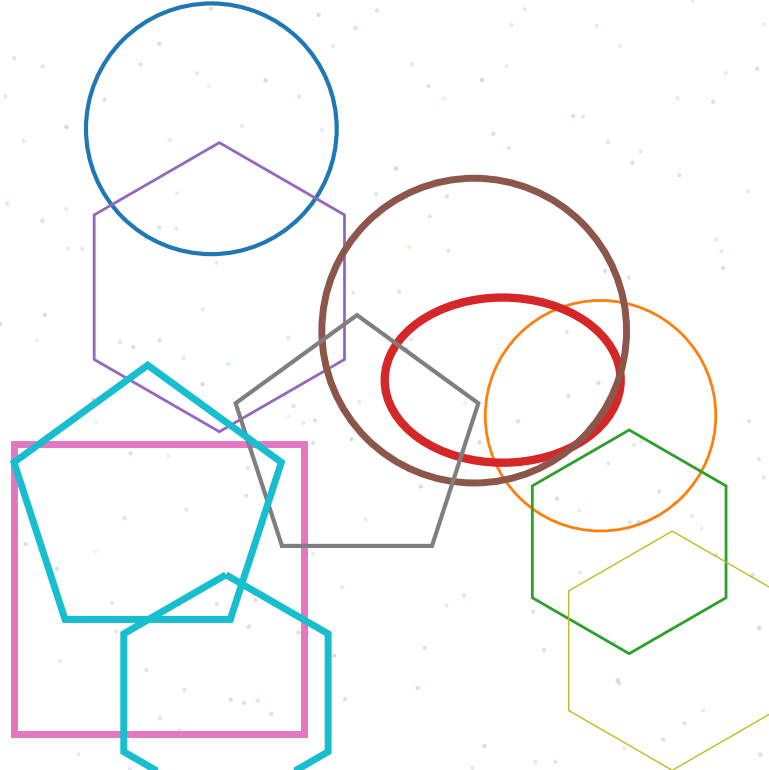[{"shape": "circle", "thickness": 1.5, "radius": 0.81, "center": [0.274, 0.833]}, {"shape": "circle", "thickness": 1, "radius": 0.75, "center": [0.78, 0.46]}, {"shape": "hexagon", "thickness": 1, "radius": 0.73, "center": [0.817, 0.296]}, {"shape": "oval", "thickness": 3, "radius": 0.77, "center": [0.653, 0.506]}, {"shape": "hexagon", "thickness": 1, "radius": 0.94, "center": [0.285, 0.627]}, {"shape": "circle", "thickness": 2.5, "radius": 0.99, "center": [0.616, 0.571]}, {"shape": "square", "thickness": 2.5, "radius": 0.94, "center": [0.206, 0.235]}, {"shape": "pentagon", "thickness": 1.5, "radius": 0.83, "center": [0.464, 0.425]}, {"shape": "hexagon", "thickness": 0.5, "radius": 0.78, "center": [0.873, 0.155]}, {"shape": "hexagon", "thickness": 2.5, "radius": 0.77, "center": [0.293, 0.1]}, {"shape": "pentagon", "thickness": 2.5, "radius": 0.91, "center": [0.192, 0.343]}]